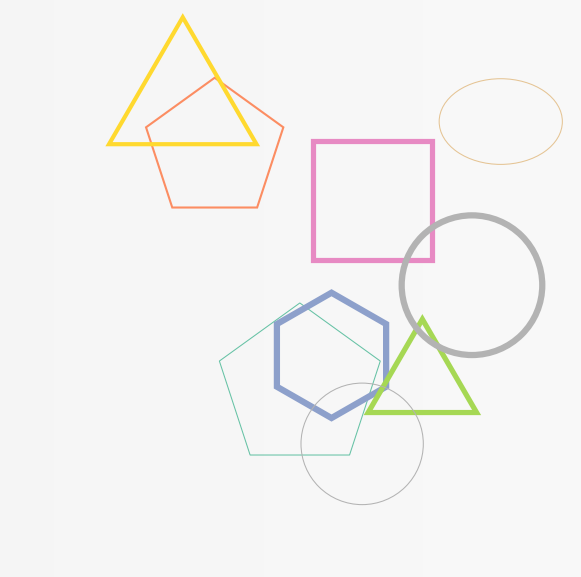[{"shape": "pentagon", "thickness": 0.5, "radius": 0.73, "center": [0.516, 0.329]}, {"shape": "pentagon", "thickness": 1, "radius": 0.62, "center": [0.369, 0.74]}, {"shape": "hexagon", "thickness": 3, "radius": 0.54, "center": [0.57, 0.384]}, {"shape": "square", "thickness": 2.5, "radius": 0.51, "center": [0.642, 0.652]}, {"shape": "triangle", "thickness": 2.5, "radius": 0.54, "center": [0.727, 0.339]}, {"shape": "triangle", "thickness": 2, "radius": 0.73, "center": [0.314, 0.823]}, {"shape": "oval", "thickness": 0.5, "radius": 0.53, "center": [0.862, 0.789]}, {"shape": "circle", "thickness": 0.5, "radius": 0.53, "center": [0.623, 0.231]}, {"shape": "circle", "thickness": 3, "radius": 0.6, "center": [0.812, 0.505]}]